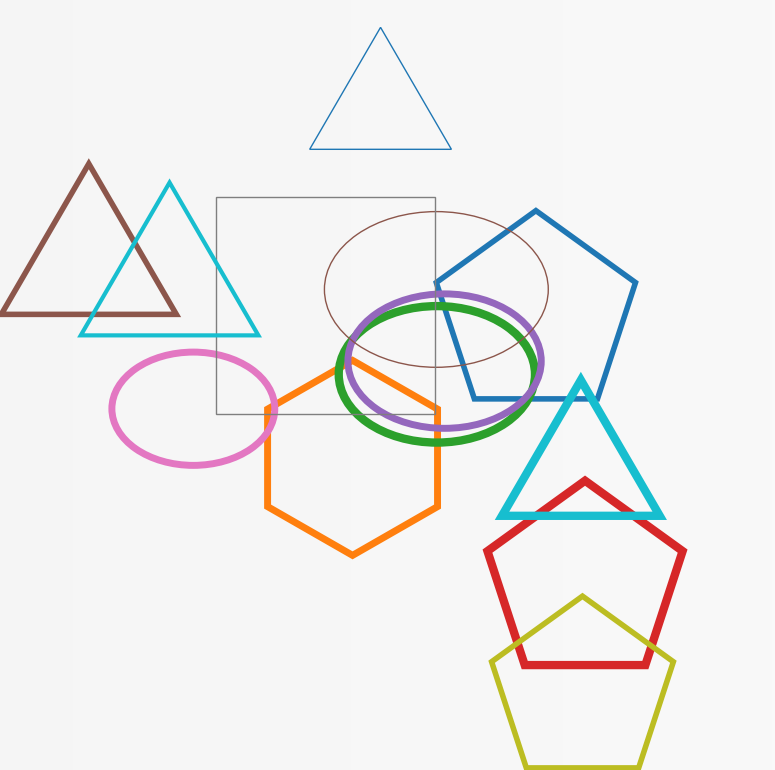[{"shape": "pentagon", "thickness": 2, "radius": 0.68, "center": [0.691, 0.591]}, {"shape": "triangle", "thickness": 0.5, "radius": 0.53, "center": [0.491, 0.859]}, {"shape": "hexagon", "thickness": 2.5, "radius": 0.63, "center": [0.455, 0.405]}, {"shape": "oval", "thickness": 3, "radius": 0.63, "center": [0.564, 0.514]}, {"shape": "pentagon", "thickness": 3, "radius": 0.66, "center": [0.755, 0.243]}, {"shape": "oval", "thickness": 2.5, "radius": 0.62, "center": [0.574, 0.531]}, {"shape": "oval", "thickness": 0.5, "radius": 0.72, "center": [0.563, 0.624]}, {"shape": "triangle", "thickness": 2, "radius": 0.65, "center": [0.115, 0.657]}, {"shape": "oval", "thickness": 2.5, "radius": 0.53, "center": [0.249, 0.469]}, {"shape": "square", "thickness": 0.5, "radius": 0.71, "center": [0.42, 0.603]}, {"shape": "pentagon", "thickness": 2, "radius": 0.62, "center": [0.752, 0.102]}, {"shape": "triangle", "thickness": 1.5, "radius": 0.66, "center": [0.219, 0.631]}, {"shape": "triangle", "thickness": 3, "radius": 0.59, "center": [0.75, 0.389]}]